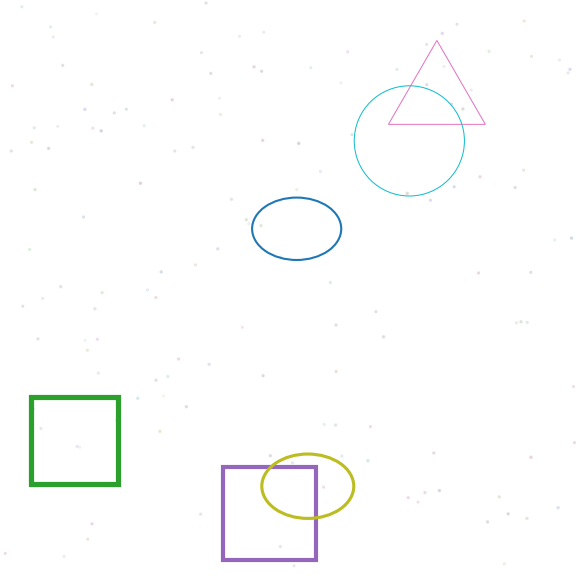[{"shape": "oval", "thickness": 1, "radius": 0.39, "center": [0.514, 0.603]}, {"shape": "square", "thickness": 2.5, "radius": 0.38, "center": [0.129, 0.237]}, {"shape": "square", "thickness": 2, "radius": 0.4, "center": [0.466, 0.11]}, {"shape": "triangle", "thickness": 0.5, "radius": 0.48, "center": [0.757, 0.832]}, {"shape": "oval", "thickness": 1.5, "radius": 0.4, "center": [0.533, 0.157]}, {"shape": "circle", "thickness": 0.5, "radius": 0.48, "center": [0.709, 0.755]}]